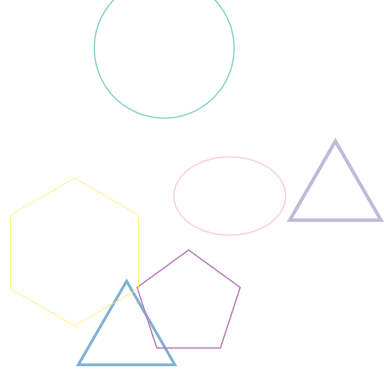[{"shape": "circle", "thickness": 1, "radius": 0.91, "center": [0.427, 0.875]}, {"shape": "triangle", "thickness": 2.5, "radius": 0.68, "center": [0.871, 0.497]}, {"shape": "triangle", "thickness": 2, "radius": 0.72, "center": [0.329, 0.125]}, {"shape": "oval", "thickness": 1, "radius": 0.73, "center": [0.597, 0.491]}, {"shape": "pentagon", "thickness": 1, "radius": 0.7, "center": [0.49, 0.21]}, {"shape": "hexagon", "thickness": 0.5, "radius": 0.96, "center": [0.193, 0.346]}]